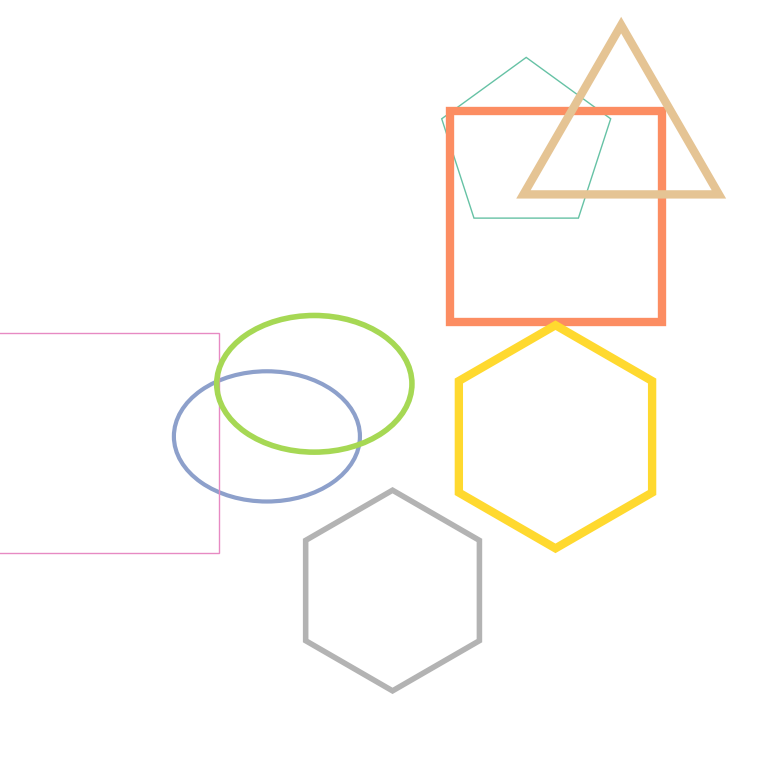[{"shape": "pentagon", "thickness": 0.5, "radius": 0.58, "center": [0.683, 0.81]}, {"shape": "square", "thickness": 3, "radius": 0.69, "center": [0.722, 0.719]}, {"shape": "oval", "thickness": 1.5, "radius": 0.6, "center": [0.347, 0.433]}, {"shape": "square", "thickness": 0.5, "radius": 0.72, "center": [0.141, 0.425]}, {"shape": "oval", "thickness": 2, "radius": 0.63, "center": [0.408, 0.502]}, {"shape": "hexagon", "thickness": 3, "radius": 0.72, "center": [0.721, 0.433]}, {"shape": "triangle", "thickness": 3, "radius": 0.73, "center": [0.807, 0.821]}, {"shape": "hexagon", "thickness": 2, "radius": 0.65, "center": [0.51, 0.233]}]